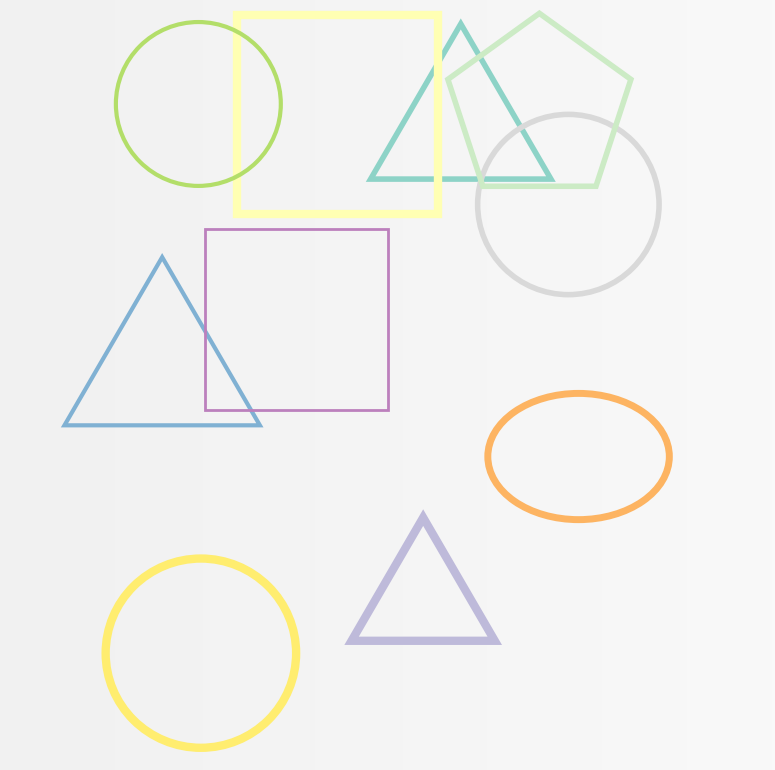[{"shape": "triangle", "thickness": 2, "radius": 0.67, "center": [0.595, 0.835]}, {"shape": "square", "thickness": 3, "radius": 0.65, "center": [0.435, 0.852]}, {"shape": "triangle", "thickness": 3, "radius": 0.53, "center": [0.546, 0.221]}, {"shape": "triangle", "thickness": 1.5, "radius": 0.73, "center": [0.209, 0.52]}, {"shape": "oval", "thickness": 2.5, "radius": 0.59, "center": [0.747, 0.407]}, {"shape": "circle", "thickness": 1.5, "radius": 0.53, "center": [0.256, 0.865]}, {"shape": "circle", "thickness": 2, "radius": 0.59, "center": [0.733, 0.734]}, {"shape": "square", "thickness": 1, "radius": 0.59, "center": [0.383, 0.585]}, {"shape": "pentagon", "thickness": 2, "radius": 0.62, "center": [0.696, 0.859]}, {"shape": "circle", "thickness": 3, "radius": 0.61, "center": [0.259, 0.152]}]